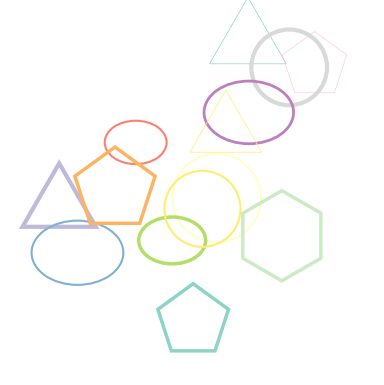[{"shape": "pentagon", "thickness": 2.5, "radius": 0.48, "center": [0.502, 0.167]}, {"shape": "triangle", "thickness": 0.5, "radius": 0.58, "center": [0.644, 0.892]}, {"shape": "circle", "thickness": 1, "radius": 0.57, "center": [0.563, 0.486]}, {"shape": "triangle", "thickness": 3, "radius": 0.55, "center": [0.154, 0.466]}, {"shape": "oval", "thickness": 1.5, "radius": 0.4, "center": [0.352, 0.63]}, {"shape": "oval", "thickness": 1.5, "radius": 0.6, "center": [0.201, 0.344]}, {"shape": "pentagon", "thickness": 2.5, "radius": 0.55, "center": [0.299, 0.509]}, {"shape": "oval", "thickness": 2.5, "radius": 0.43, "center": [0.447, 0.375]}, {"shape": "pentagon", "thickness": 0.5, "radius": 0.44, "center": [0.817, 0.83]}, {"shape": "circle", "thickness": 3, "radius": 0.49, "center": [0.751, 0.825]}, {"shape": "oval", "thickness": 2, "radius": 0.58, "center": [0.646, 0.708]}, {"shape": "hexagon", "thickness": 2.5, "radius": 0.59, "center": [0.732, 0.388]}, {"shape": "triangle", "thickness": 0.5, "radius": 0.54, "center": [0.587, 0.658]}, {"shape": "circle", "thickness": 1.5, "radius": 0.49, "center": [0.526, 0.458]}]